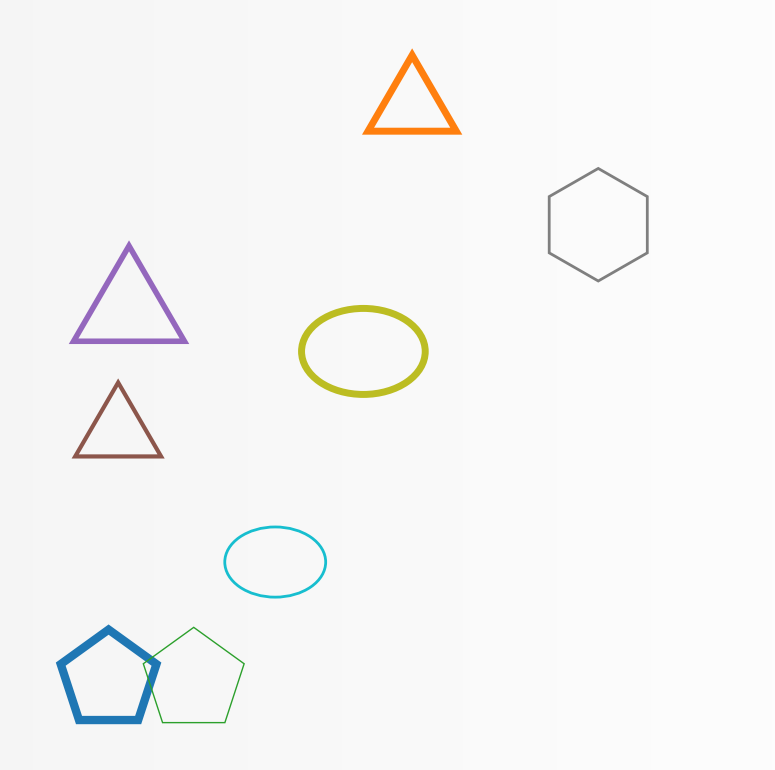[{"shape": "pentagon", "thickness": 3, "radius": 0.32, "center": [0.14, 0.117]}, {"shape": "triangle", "thickness": 2.5, "radius": 0.33, "center": [0.532, 0.862]}, {"shape": "pentagon", "thickness": 0.5, "radius": 0.34, "center": [0.25, 0.117]}, {"shape": "triangle", "thickness": 2, "radius": 0.41, "center": [0.166, 0.598]}, {"shape": "triangle", "thickness": 1.5, "radius": 0.32, "center": [0.152, 0.439]}, {"shape": "hexagon", "thickness": 1, "radius": 0.37, "center": [0.772, 0.708]}, {"shape": "oval", "thickness": 2.5, "radius": 0.4, "center": [0.469, 0.544]}, {"shape": "oval", "thickness": 1, "radius": 0.33, "center": [0.355, 0.27]}]